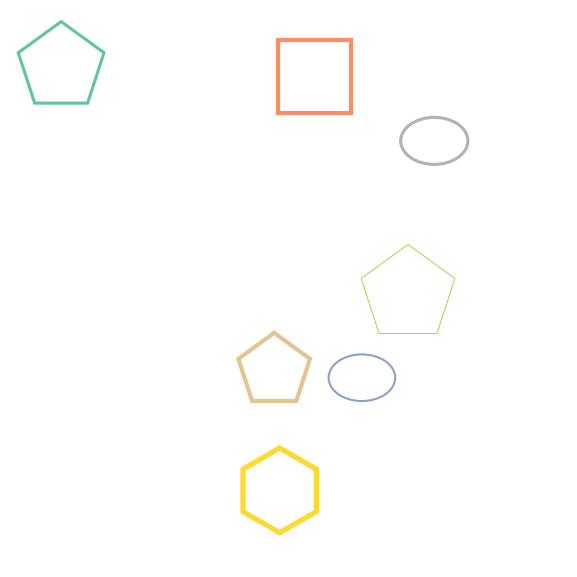[{"shape": "pentagon", "thickness": 1.5, "radius": 0.39, "center": [0.106, 0.884]}, {"shape": "square", "thickness": 2, "radius": 0.32, "center": [0.544, 0.866]}, {"shape": "oval", "thickness": 1, "radius": 0.29, "center": [0.627, 0.345]}, {"shape": "pentagon", "thickness": 0.5, "radius": 0.43, "center": [0.706, 0.491]}, {"shape": "hexagon", "thickness": 2.5, "radius": 0.37, "center": [0.484, 0.15]}, {"shape": "pentagon", "thickness": 2, "radius": 0.33, "center": [0.475, 0.358]}, {"shape": "oval", "thickness": 1.5, "radius": 0.29, "center": [0.752, 0.755]}]